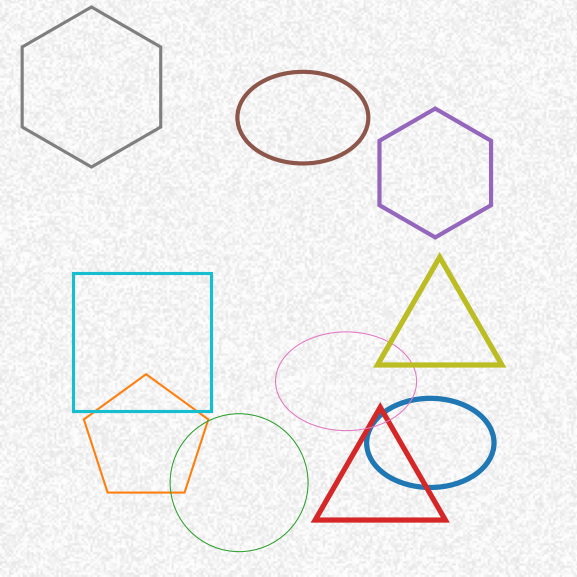[{"shape": "oval", "thickness": 2.5, "radius": 0.55, "center": [0.745, 0.232]}, {"shape": "pentagon", "thickness": 1, "radius": 0.57, "center": [0.253, 0.238]}, {"shape": "circle", "thickness": 0.5, "radius": 0.6, "center": [0.414, 0.163]}, {"shape": "triangle", "thickness": 2.5, "radius": 0.65, "center": [0.658, 0.164]}, {"shape": "hexagon", "thickness": 2, "radius": 0.56, "center": [0.754, 0.7]}, {"shape": "oval", "thickness": 2, "radius": 0.57, "center": [0.524, 0.795]}, {"shape": "oval", "thickness": 0.5, "radius": 0.61, "center": [0.599, 0.339]}, {"shape": "hexagon", "thickness": 1.5, "radius": 0.69, "center": [0.158, 0.848]}, {"shape": "triangle", "thickness": 2.5, "radius": 0.62, "center": [0.761, 0.429]}, {"shape": "square", "thickness": 1.5, "radius": 0.6, "center": [0.247, 0.408]}]